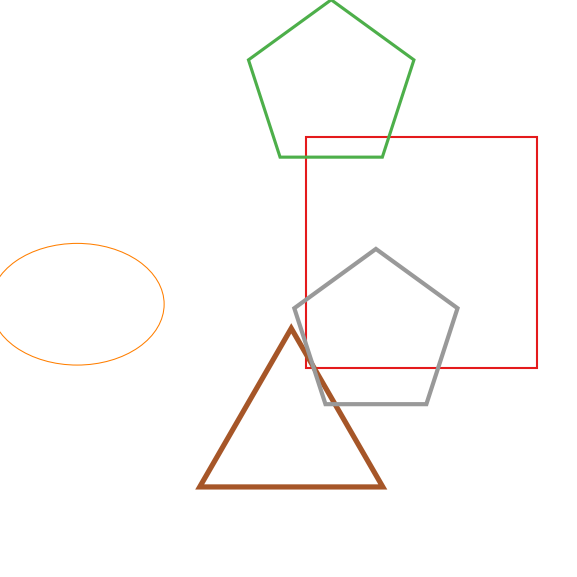[{"shape": "square", "thickness": 1, "radius": 1.0, "center": [0.731, 0.562]}, {"shape": "pentagon", "thickness": 1.5, "radius": 0.75, "center": [0.574, 0.849]}, {"shape": "oval", "thickness": 0.5, "radius": 0.75, "center": [0.134, 0.472]}, {"shape": "triangle", "thickness": 2.5, "radius": 0.92, "center": [0.504, 0.247]}, {"shape": "pentagon", "thickness": 2, "radius": 0.74, "center": [0.651, 0.419]}]